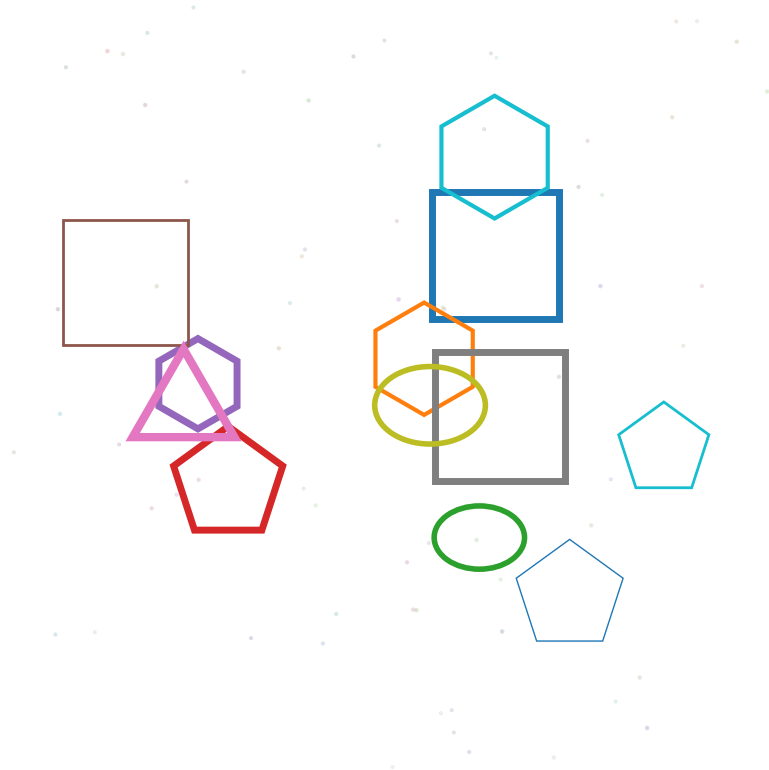[{"shape": "pentagon", "thickness": 0.5, "radius": 0.36, "center": [0.74, 0.227]}, {"shape": "square", "thickness": 2.5, "radius": 0.41, "center": [0.643, 0.668]}, {"shape": "hexagon", "thickness": 1.5, "radius": 0.36, "center": [0.551, 0.534]}, {"shape": "oval", "thickness": 2, "radius": 0.29, "center": [0.623, 0.302]}, {"shape": "pentagon", "thickness": 2.5, "radius": 0.37, "center": [0.296, 0.372]}, {"shape": "hexagon", "thickness": 2.5, "radius": 0.29, "center": [0.257, 0.502]}, {"shape": "square", "thickness": 1, "radius": 0.41, "center": [0.163, 0.633]}, {"shape": "triangle", "thickness": 3, "radius": 0.38, "center": [0.238, 0.47]}, {"shape": "square", "thickness": 2.5, "radius": 0.42, "center": [0.65, 0.459]}, {"shape": "oval", "thickness": 2, "radius": 0.36, "center": [0.558, 0.474]}, {"shape": "hexagon", "thickness": 1.5, "radius": 0.4, "center": [0.642, 0.796]}, {"shape": "pentagon", "thickness": 1, "radius": 0.31, "center": [0.862, 0.416]}]